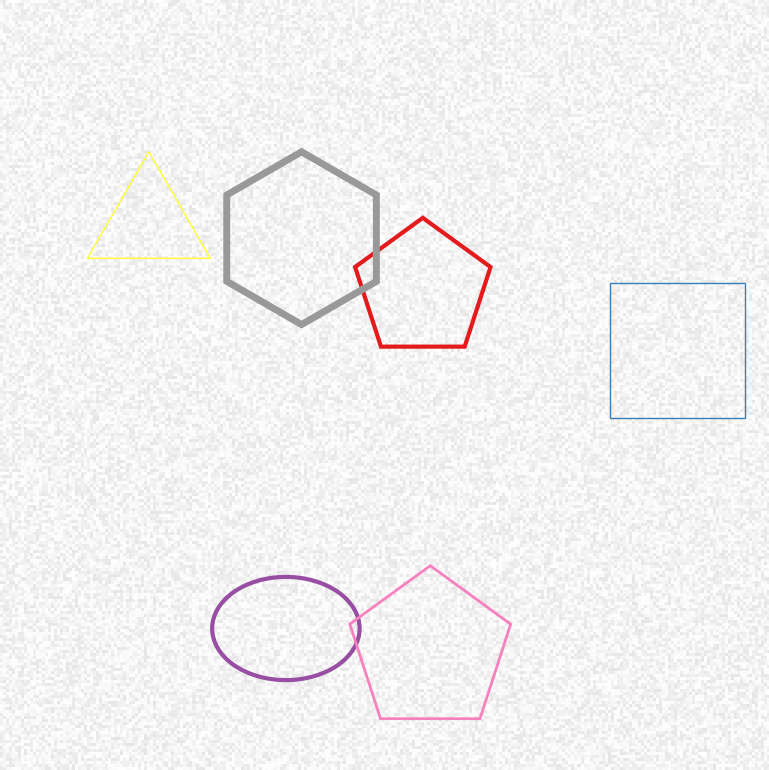[{"shape": "pentagon", "thickness": 1.5, "radius": 0.46, "center": [0.549, 0.625]}, {"shape": "square", "thickness": 0.5, "radius": 0.44, "center": [0.88, 0.544]}, {"shape": "oval", "thickness": 1.5, "radius": 0.48, "center": [0.371, 0.184]}, {"shape": "triangle", "thickness": 0.5, "radius": 0.46, "center": [0.193, 0.711]}, {"shape": "pentagon", "thickness": 1, "radius": 0.55, "center": [0.559, 0.155]}, {"shape": "hexagon", "thickness": 2.5, "radius": 0.56, "center": [0.392, 0.691]}]